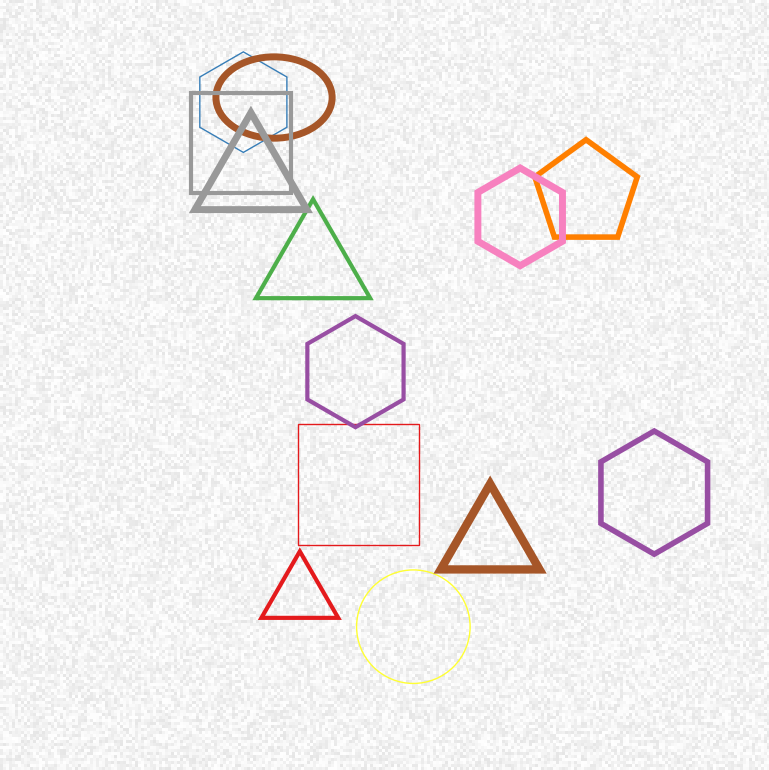[{"shape": "triangle", "thickness": 1.5, "radius": 0.29, "center": [0.389, 0.226]}, {"shape": "square", "thickness": 0.5, "radius": 0.39, "center": [0.465, 0.37]}, {"shape": "hexagon", "thickness": 0.5, "radius": 0.33, "center": [0.316, 0.867]}, {"shape": "triangle", "thickness": 1.5, "radius": 0.43, "center": [0.407, 0.656]}, {"shape": "hexagon", "thickness": 2, "radius": 0.4, "center": [0.85, 0.36]}, {"shape": "hexagon", "thickness": 1.5, "radius": 0.36, "center": [0.462, 0.517]}, {"shape": "pentagon", "thickness": 2, "radius": 0.35, "center": [0.761, 0.749]}, {"shape": "circle", "thickness": 0.5, "radius": 0.37, "center": [0.537, 0.186]}, {"shape": "oval", "thickness": 2.5, "radius": 0.38, "center": [0.356, 0.873]}, {"shape": "triangle", "thickness": 3, "radius": 0.37, "center": [0.637, 0.298]}, {"shape": "hexagon", "thickness": 2.5, "radius": 0.32, "center": [0.676, 0.718]}, {"shape": "triangle", "thickness": 2.5, "radius": 0.42, "center": [0.326, 0.77]}, {"shape": "square", "thickness": 1.5, "radius": 0.33, "center": [0.313, 0.814]}]